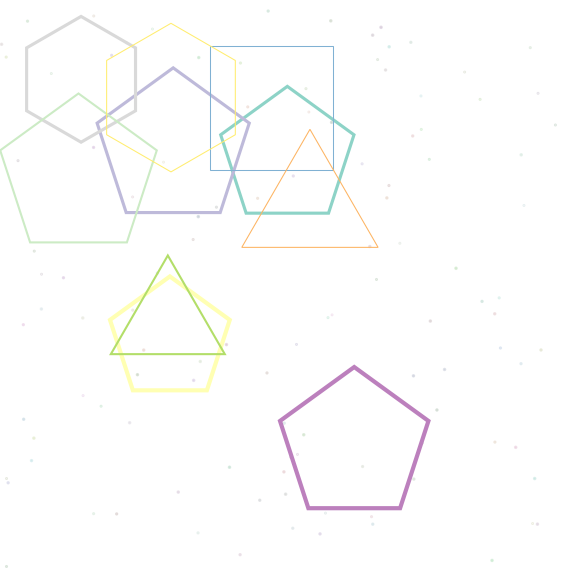[{"shape": "pentagon", "thickness": 1.5, "radius": 0.61, "center": [0.498, 0.728]}, {"shape": "pentagon", "thickness": 2, "radius": 0.55, "center": [0.294, 0.411]}, {"shape": "pentagon", "thickness": 1.5, "radius": 0.69, "center": [0.3, 0.743]}, {"shape": "square", "thickness": 0.5, "radius": 0.53, "center": [0.47, 0.812]}, {"shape": "triangle", "thickness": 0.5, "radius": 0.68, "center": [0.537, 0.639]}, {"shape": "triangle", "thickness": 1, "radius": 0.57, "center": [0.291, 0.443]}, {"shape": "hexagon", "thickness": 1.5, "radius": 0.54, "center": [0.14, 0.862]}, {"shape": "pentagon", "thickness": 2, "radius": 0.68, "center": [0.613, 0.228]}, {"shape": "pentagon", "thickness": 1, "radius": 0.71, "center": [0.136, 0.695]}, {"shape": "hexagon", "thickness": 0.5, "radius": 0.64, "center": [0.296, 0.83]}]